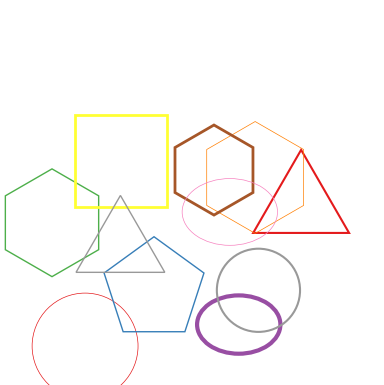[{"shape": "circle", "thickness": 0.5, "radius": 0.69, "center": [0.221, 0.101]}, {"shape": "triangle", "thickness": 1.5, "radius": 0.72, "center": [0.782, 0.467]}, {"shape": "pentagon", "thickness": 1, "radius": 0.68, "center": [0.4, 0.249]}, {"shape": "hexagon", "thickness": 1, "radius": 0.7, "center": [0.135, 0.421]}, {"shape": "oval", "thickness": 3, "radius": 0.54, "center": [0.62, 0.157]}, {"shape": "hexagon", "thickness": 0.5, "radius": 0.73, "center": [0.663, 0.539]}, {"shape": "square", "thickness": 2, "radius": 0.6, "center": [0.313, 0.581]}, {"shape": "hexagon", "thickness": 2, "radius": 0.58, "center": [0.556, 0.558]}, {"shape": "oval", "thickness": 0.5, "radius": 0.62, "center": [0.597, 0.449]}, {"shape": "triangle", "thickness": 1, "radius": 0.67, "center": [0.313, 0.359]}, {"shape": "circle", "thickness": 1.5, "radius": 0.54, "center": [0.671, 0.246]}]